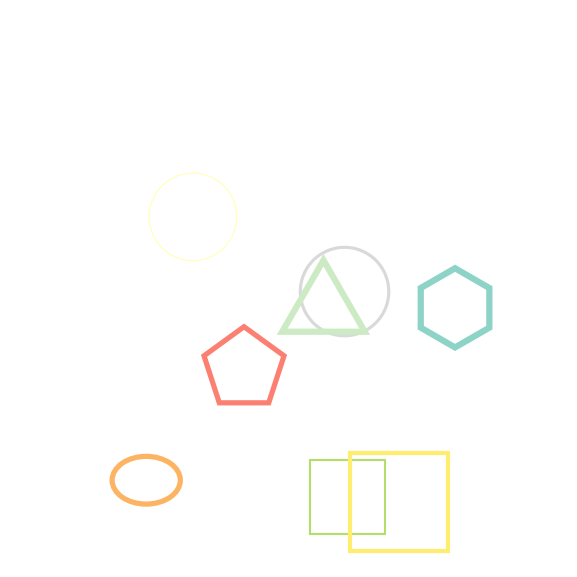[{"shape": "hexagon", "thickness": 3, "radius": 0.34, "center": [0.788, 0.466]}, {"shape": "circle", "thickness": 0.5, "radius": 0.38, "center": [0.334, 0.624]}, {"shape": "pentagon", "thickness": 2.5, "radius": 0.36, "center": [0.423, 0.361]}, {"shape": "oval", "thickness": 2.5, "radius": 0.3, "center": [0.253, 0.168]}, {"shape": "square", "thickness": 1, "radius": 0.32, "center": [0.602, 0.139]}, {"shape": "circle", "thickness": 1.5, "radius": 0.38, "center": [0.597, 0.494]}, {"shape": "triangle", "thickness": 3, "radius": 0.41, "center": [0.56, 0.466]}, {"shape": "square", "thickness": 2, "radius": 0.43, "center": [0.691, 0.13]}]